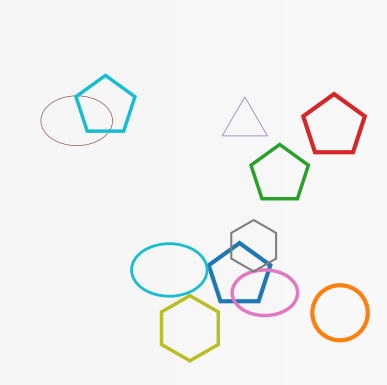[{"shape": "pentagon", "thickness": 3, "radius": 0.42, "center": [0.618, 0.285]}, {"shape": "circle", "thickness": 3, "radius": 0.36, "center": [0.878, 0.188]}, {"shape": "pentagon", "thickness": 2.5, "radius": 0.39, "center": [0.722, 0.547]}, {"shape": "pentagon", "thickness": 3, "radius": 0.42, "center": [0.862, 0.672]}, {"shape": "triangle", "thickness": 0.5, "radius": 0.34, "center": [0.632, 0.681]}, {"shape": "oval", "thickness": 0.5, "radius": 0.46, "center": [0.198, 0.686]}, {"shape": "oval", "thickness": 2.5, "radius": 0.42, "center": [0.684, 0.24]}, {"shape": "hexagon", "thickness": 1.5, "radius": 0.33, "center": [0.655, 0.362]}, {"shape": "hexagon", "thickness": 2.5, "radius": 0.42, "center": [0.49, 0.147]}, {"shape": "oval", "thickness": 2, "radius": 0.49, "center": [0.437, 0.299]}, {"shape": "pentagon", "thickness": 2.5, "radius": 0.4, "center": [0.272, 0.724]}]